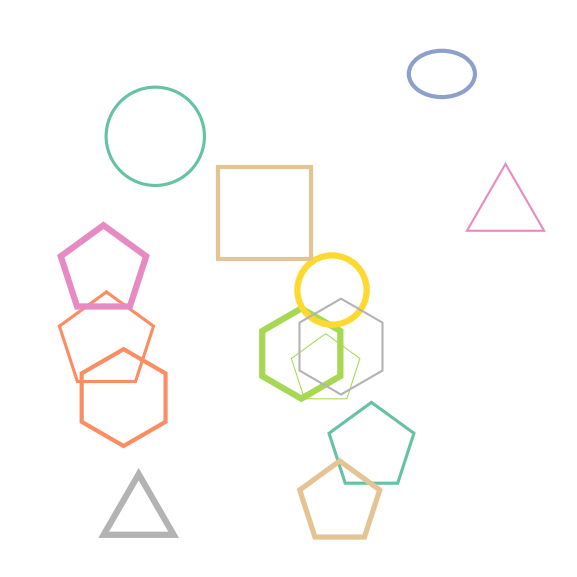[{"shape": "pentagon", "thickness": 1.5, "radius": 0.39, "center": [0.643, 0.225]}, {"shape": "circle", "thickness": 1.5, "radius": 0.43, "center": [0.269, 0.763]}, {"shape": "hexagon", "thickness": 2, "radius": 0.42, "center": [0.214, 0.311]}, {"shape": "pentagon", "thickness": 1.5, "radius": 0.43, "center": [0.184, 0.408]}, {"shape": "oval", "thickness": 2, "radius": 0.29, "center": [0.765, 0.871]}, {"shape": "triangle", "thickness": 1, "radius": 0.39, "center": [0.875, 0.638]}, {"shape": "pentagon", "thickness": 3, "radius": 0.39, "center": [0.179, 0.531]}, {"shape": "hexagon", "thickness": 3, "radius": 0.39, "center": [0.522, 0.387]}, {"shape": "pentagon", "thickness": 0.5, "radius": 0.31, "center": [0.564, 0.359]}, {"shape": "circle", "thickness": 3, "radius": 0.3, "center": [0.575, 0.497]}, {"shape": "square", "thickness": 2, "radius": 0.4, "center": [0.458, 0.63]}, {"shape": "pentagon", "thickness": 2.5, "radius": 0.36, "center": [0.588, 0.128]}, {"shape": "triangle", "thickness": 3, "radius": 0.35, "center": [0.24, 0.108]}, {"shape": "hexagon", "thickness": 1, "radius": 0.41, "center": [0.59, 0.399]}]